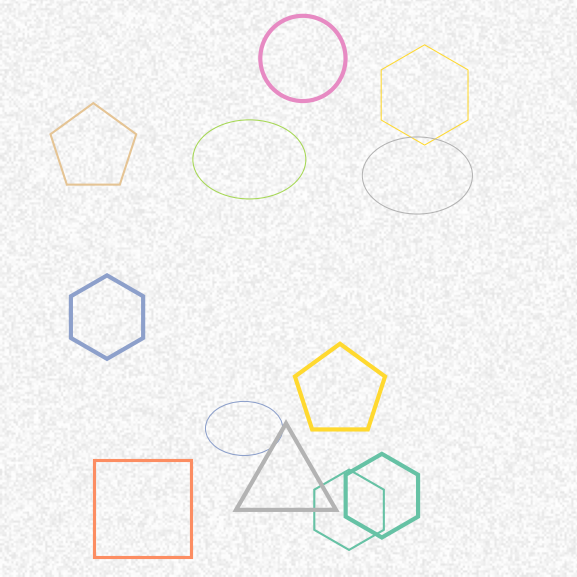[{"shape": "hexagon", "thickness": 1, "radius": 0.35, "center": [0.604, 0.116]}, {"shape": "hexagon", "thickness": 2, "radius": 0.36, "center": [0.661, 0.141]}, {"shape": "square", "thickness": 1.5, "radius": 0.42, "center": [0.247, 0.118]}, {"shape": "oval", "thickness": 0.5, "radius": 0.33, "center": [0.423, 0.257]}, {"shape": "hexagon", "thickness": 2, "radius": 0.36, "center": [0.185, 0.45]}, {"shape": "circle", "thickness": 2, "radius": 0.37, "center": [0.525, 0.898]}, {"shape": "oval", "thickness": 0.5, "radius": 0.49, "center": [0.432, 0.723]}, {"shape": "pentagon", "thickness": 2, "radius": 0.41, "center": [0.589, 0.322]}, {"shape": "hexagon", "thickness": 0.5, "radius": 0.43, "center": [0.735, 0.835]}, {"shape": "pentagon", "thickness": 1, "radius": 0.39, "center": [0.162, 0.743]}, {"shape": "triangle", "thickness": 2, "radius": 0.5, "center": [0.495, 0.166]}, {"shape": "oval", "thickness": 0.5, "radius": 0.48, "center": [0.723, 0.695]}]